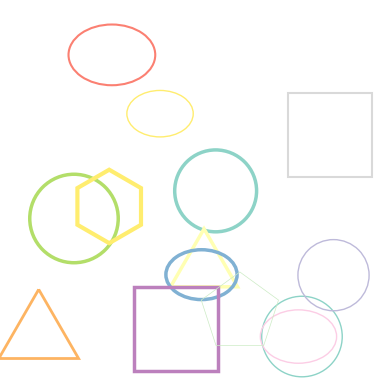[{"shape": "circle", "thickness": 1, "radius": 0.52, "center": [0.784, 0.126]}, {"shape": "circle", "thickness": 2.5, "radius": 0.53, "center": [0.56, 0.504]}, {"shape": "triangle", "thickness": 2.5, "radius": 0.5, "center": [0.53, 0.305]}, {"shape": "circle", "thickness": 1, "radius": 0.46, "center": [0.866, 0.285]}, {"shape": "oval", "thickness": 1.5, "radius": 0.56, "center": [0.291, 0.857]}, {"shape": "oval", "thickness": 2.5, "radius": 0.46, "center": [0.523, 0.287]}, {"shape": "triangle", "thickness": 2, "radius": 0.6, "center": [0.101, 0.129]}, {"shape": "circle", "thickness": 2.5, "radius": 0.57, "center": [0.192, 0.432]}, {"shape": "oval", "thickness": 1, "radius": 0.5, "center": [0.775, 0.126]}, {"shape": "square", "thickness": 1.5, "radius": 0.55, "center": [0.857, 0.65]}, {"shape": "square", "thickness": 2.5, "radius": 0.54, "center": [0.457, 0.146]}, {"shape": "pentagon", "thickness": 0.5, "radius": 0.53, "center": [0.623, 0.188]}, {"shape": "oval", "thickness": 1, "radius": 0.43, "center": [0.416, 0.705]}, {"shape": "hexagon", "thickness": 3, "radius": 0.48, "center": [0.284, 0.464]}]